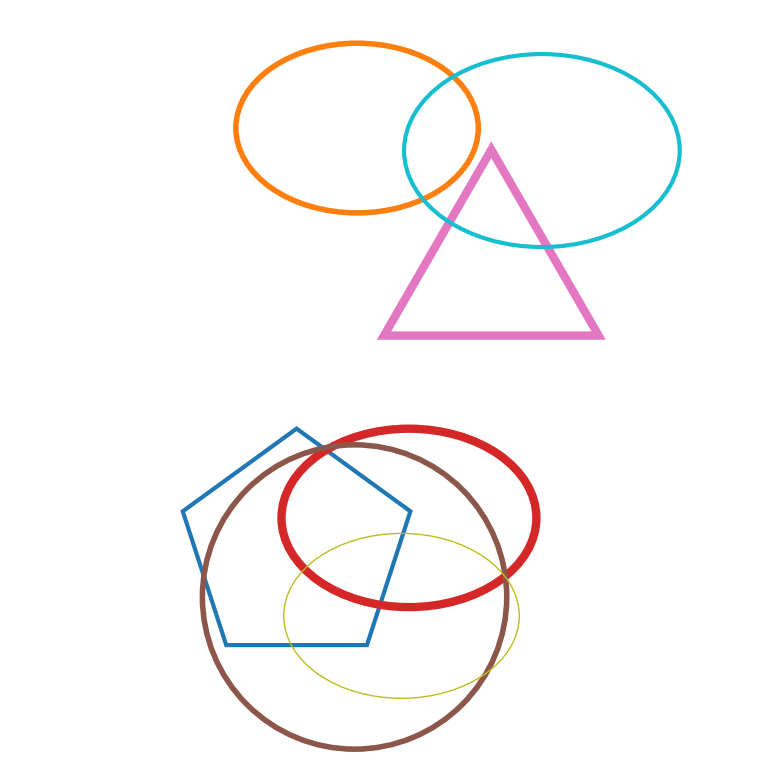[{"shape": "pentagon", "thickness": 1.5, "radius": 0.78, "center": [0.385, 0.288]}, {"shape": "oval", "thickness": 2, "radius": 0.79, "center": [0.464, 0.834]}, {"shape": "oval", "thickness": 3, "radius": 0.83, "center": [0.531, 0.327]}, {"shape": "circle", "thickness": 2, "radius": 0.99, "center": [0.46, 0.225]}, {"shape": "triangle", "thickness": 3, "radius": 0.8, "center": [0.638, 0.645]}, {"shape": "oval", "thickness": 0.5, "radius": 0.76, "center": [0.521, 0.2]}, {"shape": "oval", "thickness": 1.5, "radius": 0.9, "center": [0.704, 0.804]}]